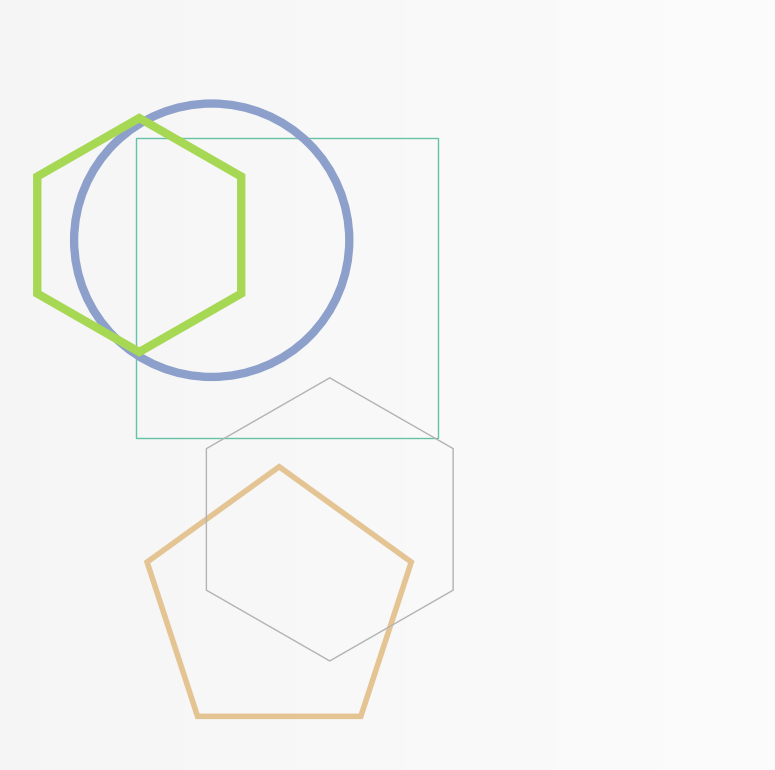[{"shape": "square", "thickness": 0.5, "radius": 0.97, "center": [0.37, 0.626]}, {"shape": "circle", "thickness": 3, "radius": 0.89, "center": [0.273, 0.688]}, {"shape": "hexagon", "thickness": 3, "radius": 0.76, "center": [0.18, 0.695]}, {"shape": "pentagon", "thickness": 2, "radius": 0.9, "center": [0.36, 0.215]}, {"shape": "hexagon", "thickness": 0.5, "radius": 0.92, "center": [0.425, 0.325]}]